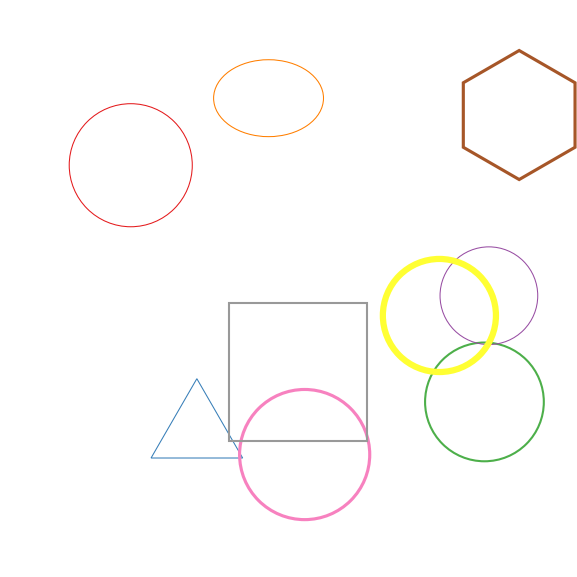[{"shape": "circle", "thickness": 0.5, "radius": 0.53, "center": [0.226, 0.713]}, {"shape": "triangle", "thickness": 0.5, "radius": 0.46, "center": [0.341, 0.252]}, {"shape": "circle", "thickness": 1, "radius": 0.51, "center": [0.839, 0.303]}, {"shape": "circle", "thickness": 0.5, "radius": 0.42, "center": [0.847, 0.487]}, {"shape": "oval", "thickness": 0.5, "radius": 0.48, "center": [0.465, 0.829]}, {"shape": "circle", "thickness": 3, "radius": 0.49, "center": [0.761, 0.453]}, {"shape": "hexagon", "thickness": 1.5, "radius": 0.56, "center": [0.899, 0.8]}, {"shape": "circle", "thickness": 1.5, "radius": 0.56, "center": [0.528, 0.212]}, {"shape": "square", "thickness": 1, "radius": 0.6, "center": [0.515, 0.355]}]